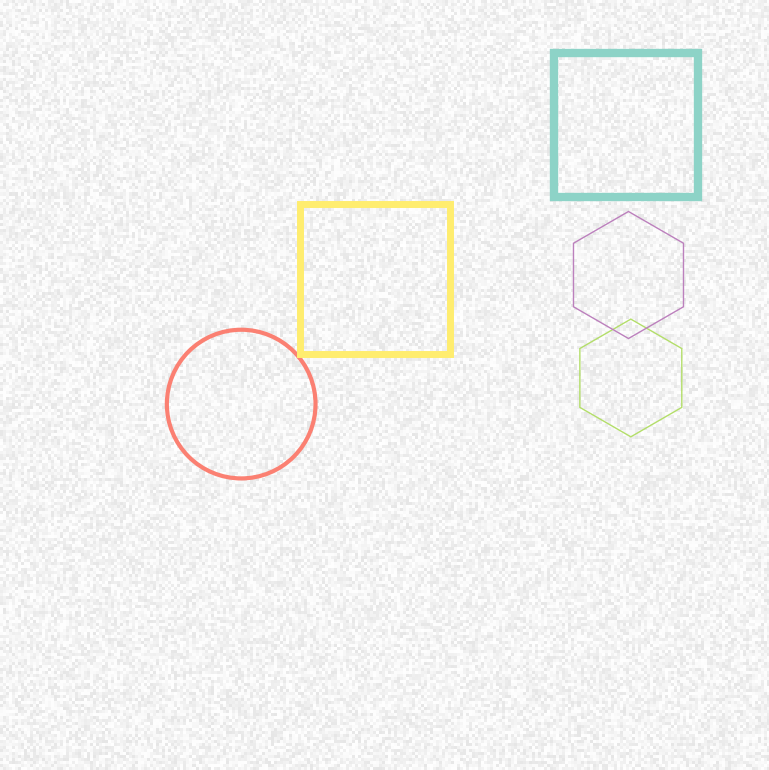[{"shape": "square", "thickness": 3, "radius": 0.47, "center": [0.813, 0.837]}, {"shape": "circle", "thickness": 1.5, "radius": 0.48, "center": [0.313, 0.475]}, {"shape": "hexagon", "thickness": 0.5, "radius": 0.38, "center": [0.819, 0.509]}, {"shape": "hexagon", "thickness": 0.5, "radius": 0.41, "center": [0.816, 0.643]}, {"shape": "square", "thickness": 2.5, "radius": 0.49, "center": [0.487, 0.637]}]